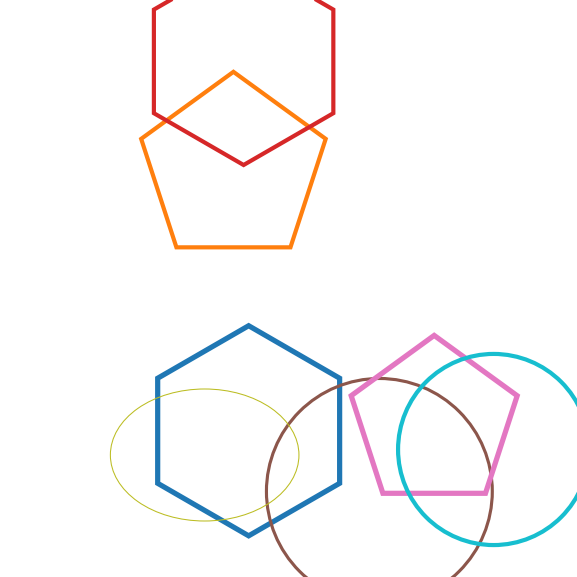[{"shape": "hexagon", "thickness": 2.5, "radius": 0.91, "center": [0.431, 0.253]}, {"shape": "pentagon", "thickness": 2, "radius": 0.84, "center": [0.404, 0.707]}, {"shape": "hexagon", "thickness": 2, "radius": 0.9, "center": [0.422, 0.893]}, {"shape": "circle", "thickness": 1.5, "radius": 0.98, "center": [0.657, 0.148]}, {"shape": "pentagon", "thickness": 2.5, "radius": 0.76, "center": [0.752, 0.267]}, {"shape": "oval", "thickness": 0.5, "radius": 0.82, "center": [0.354, 0.211]}, {"shape": "circle", "thickness": 2, "radius": 0.83, "center": [0.855, 0.221]}]